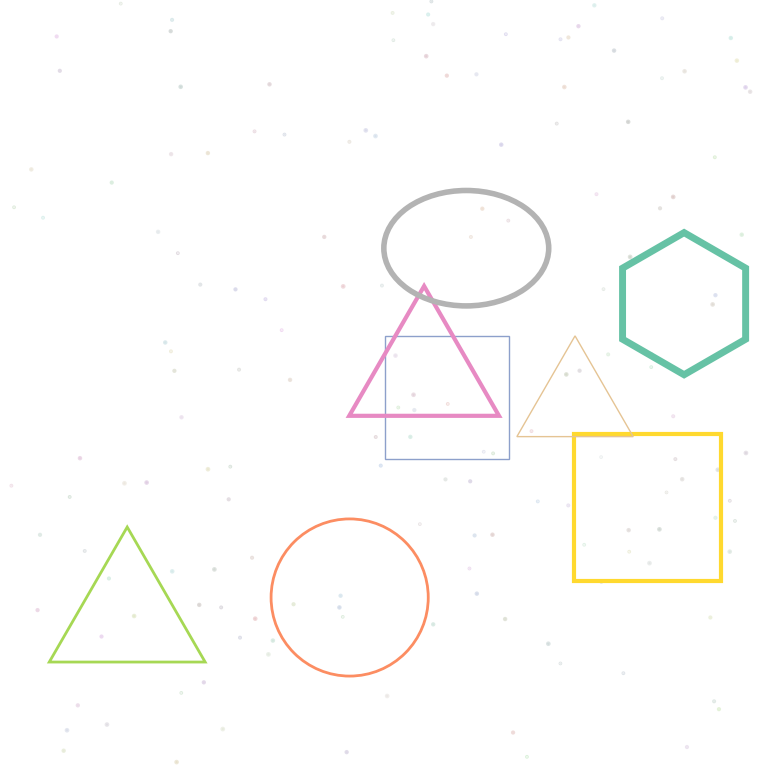[{"shape": "hexagon", "thickness": 2.5, "radius": 0.46, "center": [0.888, 0.606]}, {"shape": "circle", "thickness": 1, "radius": 0.51, "center": [0.454, 0.224]}, {"shape": "square", "thickness": 0.5, "radius": 0.4, "center": [0.581, 0.484]}, {"shape": "triangle", "thickness": 1.5, "radius": 0.56, "center": [0.551, 0.516]}, {"shape": "triangle", "thickness": 1, "radius": 0.58, "center": [0.165, 0.199]}, {"shape": "square", "thickness": 1.5, "radius": 0.48, "center": [0.841, 0.341]}, {"shape": "triangle", "thickness": 0.5, "radius": 0.44, "center": [0.747, 0.477]}, {"shape": "oval", "thickness": 2, "radius": 0.54, "center": [0.606, 0.678]}]